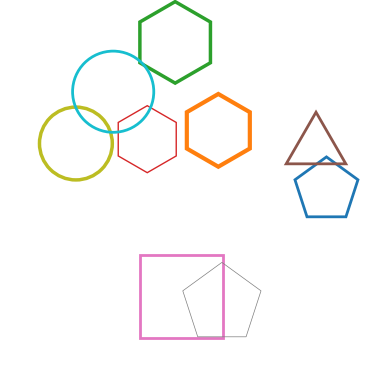[{"shape": "pentagon", "thickness": 2, "radius": 0.43, "center": [0.848, 0.506]}, {"shape": "hexagon", "thickness": 3, "radius": 0.47, "center": [0.567, 0.661]}, {"shape": "hexagon", "thickness": 2.5, "radius": 0.53, "center": [0.455, 0.89]}, {"shape": "hexagon", "thickness": 1, "radius": 0.43, "center": [0.382, 0.638]}, {"shape": "triangle", "thickness": 2, "radius": 0.45, "center": [0.821, 0.619]}, {"shape": "square", "thickness": 2, "radius": 0.54, "center": [0.472, 0.229]}, {"shape": "pentagon", "thickness": 0.5, "radius": 0.53, "center": [0.576, 0.212]}, {"shape": "circle", "thickness": 2.5, "radius": 0.47, "center": [0.197, 0.627]}, {"shape": "circle", "thickness": 2, "radius": 0.53, "center": [0.294, 0.762]}]